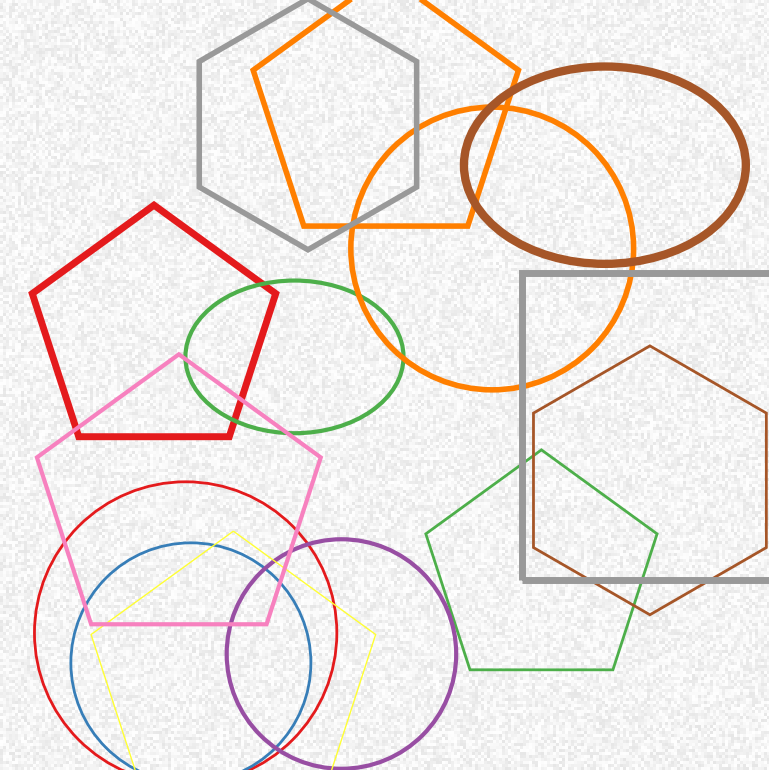[{"shape": "pentagon", "thickness": 2.5, "radius": 0.83, "center": [0.2, 0.567]}, {"shape": "circle", "thickness": 1, "radius": 0.98, "center": [0.241, 0.178]}, {"shape": "circle", "thickness": 1, "radius": 0.78, "center": [0.248, 0.139]}, {"shape": "oval", "thickness": 1.5, "radius": 0.71, "center": [0.382, 0.537]}, {"shape": "pentagon", "thickness": 1, "radius": 0.79, "center": [0.703, 0.258]}, {"shape": "circle", "thickness": 1.5, "radius": 0.75, "center": [0.443, 0.151]}, {"shape": "pentagon", "thickness": 2, "radius": 0.91, "center": [0.501, 0.853]}, {"shape": "circle", "thickness": 2, "radius": 0.92, "center": [0.639, 0.677]}, {"shape": "pentagon", "thickness": 0.5, "radius": 0.97, "center": [0.303, 0.116]}, {"shape": "hexagon", "thickness": 1, "radius": 0.87, "center": [0.844, 0.376]}, {"shape": "oval", "thickness": 3, "radius": 0.92, "center": [0.786, 0.785]}, {"shape": "pentagon", "thickness": 1.5, "radius": 0.97, "center": [0.232, 0.346]}, {"shape": "hexagon", "thickness": 2, "radius": 0.82, "center": [0.4, 0.839]}, {"shape": "square", "thickness": 2.5, "radius": 1.0, "center": [0.877, 0.446]}]